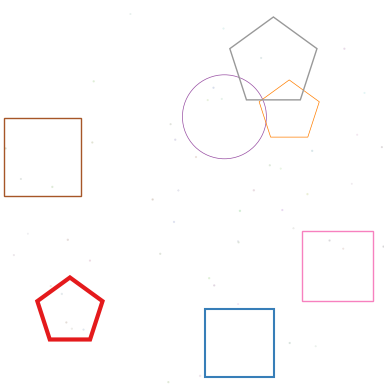[{"shape": "pentagon", "thickness": 3, "radius": 0.45, "center": [0.182, 0.19]}, {"shape": "square", "thickness": 1.5, "radius": 0.45, "center": [0.622, 0.109]}, {"shape": "circle", "thickness": 0.5, "radius": 0.55, "center": [0.583, 0.697]}, {"shape": "pentagon", "thickness": 0.5, "radius": 0.41, "center": [0.751, 0.71]}, {"shape": "square", "thickness": 1, "radius": 0.5, "center": [0.111, 0.592]}, {"shape": "square", "thickness": 1, "radius": 0.46, "center": [0.877, 0.309]}, {"shape": "pentagon", "thickness": 1, "radius": 0.59, "center": [0.71, 0.837]}]